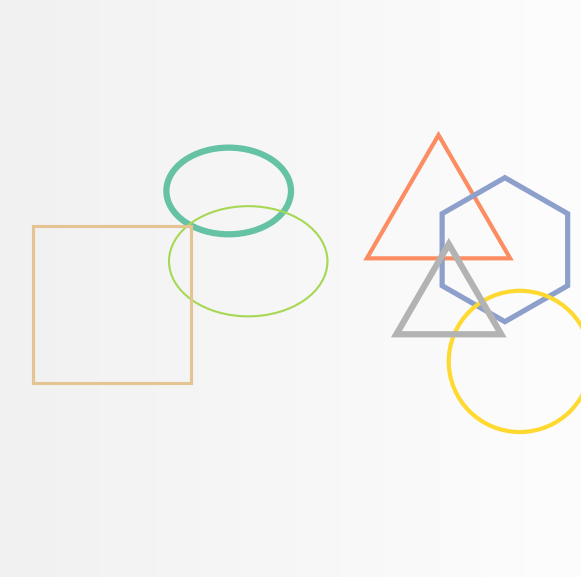[{"shape": "oval", "thickness": 3, "radius": 0.54, "center": [0.393, 0.668]}, {"shape": "triangle", "thickness": 2, "radius": 0.71, "center": [0.754, 0.623]}, {"shape": "hexagon", "thickness": 2.5, "radius": 0.62, "center": [0.869, 0.567]}, {"shape": "oval", "thickness": 1, "radius": 0.68, "center": [0.427, 0.547]}, {"shape": "circle", "thickness": 2, "radius": 0.61, "center": [0.894, 0.373]}, {"shape": "square", "thickness": 1.5, "radius": 0.68, "center": [0.193, 0.472]}, {"shape": "triangle", "thickness": 3, "radius": 0.52, "center": [0.772, 0.472]}]